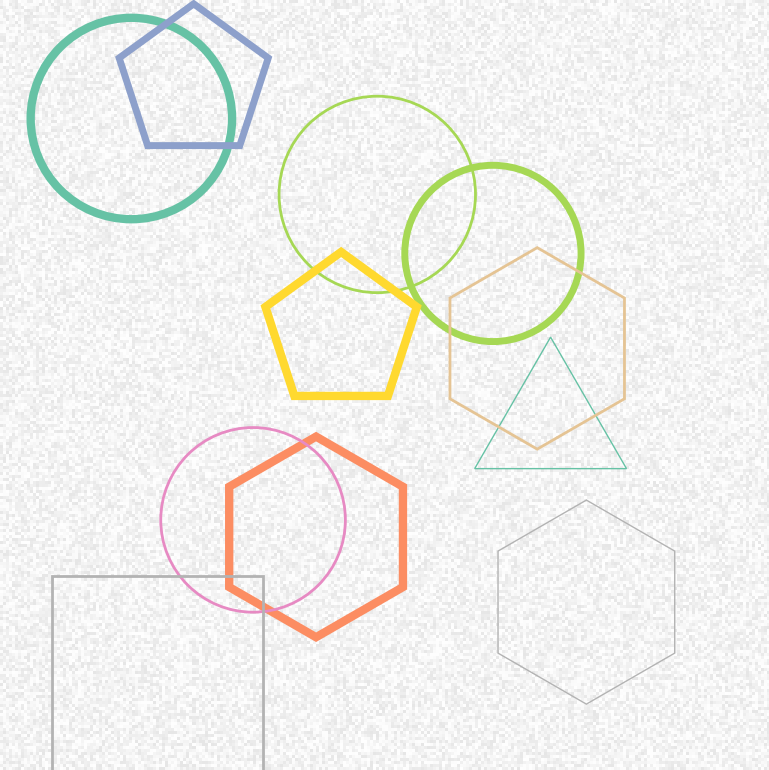[{"shape": "circle", "thickness": 3, "radius": 0.65, "center": [0.171, 0.846]}, {"shape": "triangle", "thickness": 0.5, "radius": 0.57, "center": [0.715, 0.448]}, {"shape": "hexagon", "thickness": 3, "radius": 0.65, "center": [0.41, 0.303]}, {"shape": "pentagon", "thickness": 2.5, "radius": 0.51, "center": [0.252, 0.893]}, {"shape": "circle", "thickness": 1, "radius": 0.6, "center": [0.329, 0.325]}, {"shape": "circle", "thickness": 2.5, "radius": 0.57, "center": [0.64, 0.671]}, {"shape": "circle", "thickness": 1, "radius": 0.64, "center": [0.49, 0.747]}, {"shape": "pentagon", "thickness": 3, "radius": 0.52, "center": [0.443, 0.569]}, {"shape": "hexagon", "thickness": 1, "radius": 0.65, "center": [0.698, 0.548]}, {"shape": "hexagon", "thickness": 0.5, "radius": 0.66, "center": [0.762, 0.218]}, {"shape": "square", "thickness": 1, "radius": 0.68, "center": [0.204, 0.115]}]